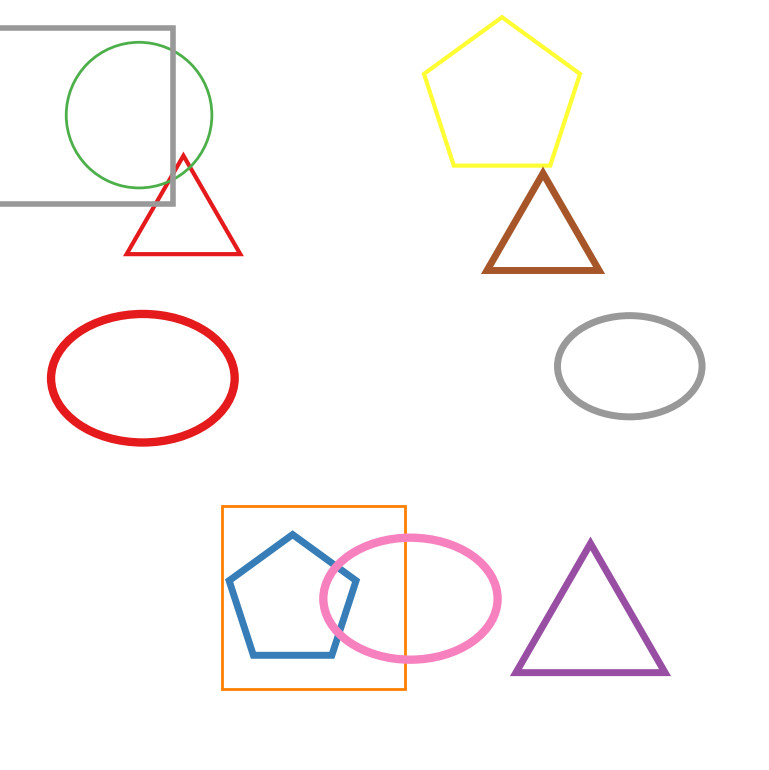[{"shape": "triangle", "thickness": 1.5, "radius": 0.43, "center": [0.238, 0.713]}, {"shape": "oval", "thickness": 3, "radius": 0.6, "center": [0.186, 0.509]}, {"shape": "pentagon", "thickness": 2.5, "radius": 0.43, "center": [0.38, 0.219]}, {"shape": "circle", "thickness": 1, "radius": 0.47, "center": [0.181, 0.85]}, {"shape": "triangle", "thickness": 2.5, "radius": 0.56, "center": [0.767, 0.182]}, {"shape": "square", "thickness": 1, "radius": 0.59, "center": [0.407, 0.225]}, {"shape": "pentagon", "thickness": 1.5, "radius": 0.53, "center": [0.652, 0.871]}, {"shape": "triangle", "thickness": 2.5, "radius": 0.42, "center": [0.705, 0.691]}, {"shape": "oval", "thickness": 3, "radius": 0.57, "center": [0.533, 0.222]}, {"shape": "oval", "thickness": 2.5, "radius": 0.47, "center": [0.818, 0.524]}, {"shape": "square", "thickness": 2, "radius": 0.57, "center": [0.111, 0.85]}]